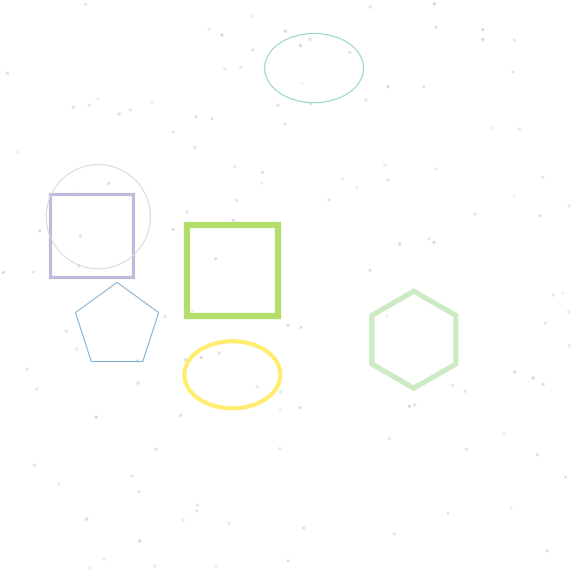[{"shape": "oval", "thickness": 0.5, "radius": 0.43, "center": [0.544, 0.881]}, {"shape": "square", "thickness": 1.5, "radius": 0.36, "center": [0.158, 0.591]}, {"shape": "pentagon", "thickness": 0.5, "radius": 0.38, "center": [0.203, 0.434]}, {"shape": "square", "thickness": 3, "radius": 0.39, "center": [0.403, 0.531]}, {"shape": "circle", "thickness": 0.5, "radius": 0.45, "center": [0.17, 0.624]}, {"shape": "hexagon", "thickness": 2.5, "radius": 0.42, "center": [0.717, 0.411]}, {"shape": "oval", "thickness": 2, "radius": 0.42, "center": [0.402, 0.35]}]